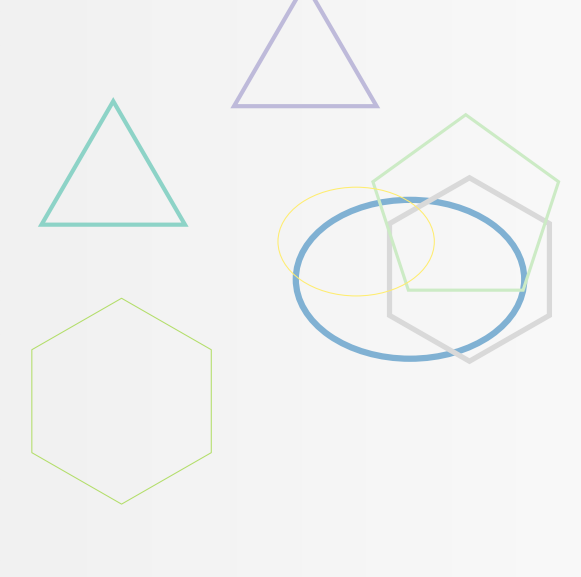[{"shape": "triangle", "thickness": 2, "radius": 0.71, "center": [0.195, 0.681]}, {"shape": "triangle", "thickness": 2, "radius": 0.71, "center": [0.525, 0.886]}, {"shape": "oval", "thickness": 3, "radius": 0.98, "center": [0.705, 0.516]}, {"shape": "hexagon", "thickness": 0.5, "radius": 0.89, "center": [0.209, 0.304]}, {"shape": "hexagon", "thickness": 2.5, "radius": 0.79, "center": [0.808, 0.532]}, {"shape": "pentagon", "thickness": 1.5, "radius": 0.84, "center": [0.801, 0.633]}, {"shape": "oval", "thickness": 0.5, "radius": 0.67, "center": [0.613, 0.581]}]